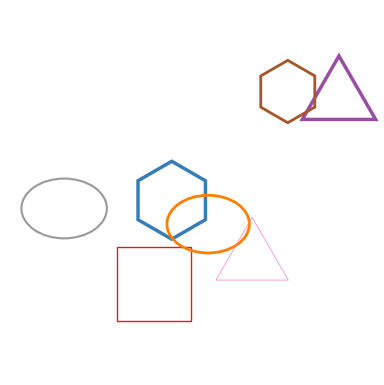[{"shape": "square", "thickness": 1, "radius": 0.48, "center": [0.4, 0.263]}, {"shape": "hexagon", "thickness": 2.5, "radius": 0.51, "center": [0.446, 0.48]}, {"shape": "triangle", "thickness": 2.5, "radius": 0.55, "center": [0.88, 0.745]}, {"shape": "oval", "thickness": 2, "radius": 0.54, "center": [0.541, 0.418]}, {"shape": "hexagon", "thickness": 2, "radius": 0.41, "center": [0.747, 0.762]}, {"shape": "triangle", "thickness": 0.5, "radius": 0.54, "center": [0.655, 0.327]}, {"shape": "oval", "thickness": 1.5, "radius": 0.55, "center": [0.167, 0.459]}]